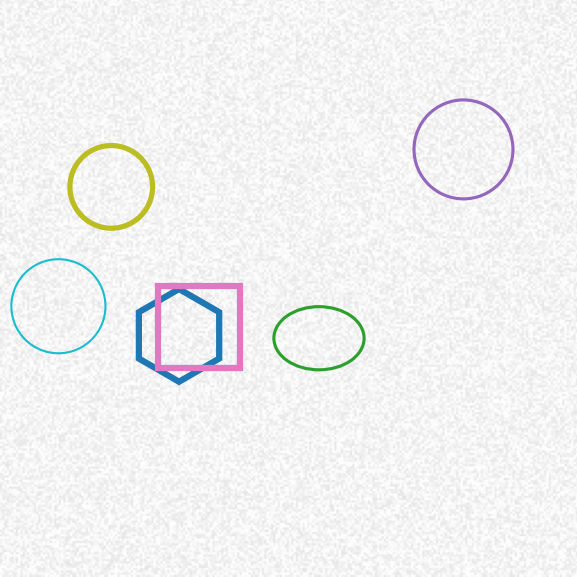[{"shape": "hexagon", "thickness": 3, "radius": 0.4, "center": [0.31, 0.418]}, {"shape": "oval", "thickness": 1.5, "radius": 0.39, "center": [0.552, 0.413]}, {"shape": "circle", "thickness": 1.5, "radius": 0.43, "center": [0.803, 0.74]}, {"shape": "square", "thickness": 3, "radius": 0.35, "center": [0.344, 0.433]}, {"shape": "circle", "thickness": 2.5, "radius": 0.36, "center": [0.193, 0.676]}, {"shape": "circle", "thickness": 1, "radius": 0.41, "center": [0.101, 0.469]}]